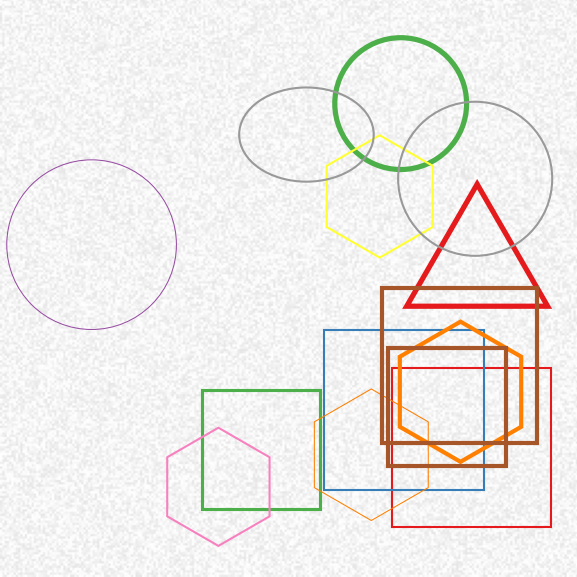[{"shape": "triangle", "thickness": 2.5, "radius": 0.7, "center": [0.826, 0.539]}, {"shape": "square", "thickness": 1, "radius": 0.69, "center": [0.816, 0.224]}, {"shape": "square", "thickness": 1, "radius": 0.69, "center": [0.7, 0.289]}, {"shape": "square", "thickness": 1.5, "radius": 0.51, "center": [0.452, 0.221]}, {"shape": "circle", "thickness": 2.5, "radius": 0.57, "center": [0.694, 0.82]}, {"shape": "circle", "thickness": 0.5, "radius": 0.73, "center": [0.159, 0.575]}, {"shape": "hexagon", "thickness": 0.5, "radius": 0.57, "center": [0.643, 0.212]}, {"shape": "hexagon", "thickness": 2, "radius": 0.61, "center": [0.797, 0.321]}, {"shape": "hexagon", "thickness": 1, "radius": 0.53, "center": [0.658, 0.659]}, {"shape": "square", "thickness": 2, "radius": 0.51, "center": [0.774, 0.294]}, {"shape": "square", "thickness": 2, "radius": 0.67, "center": [0.796, 0.366]}, {"shape": "hexagon", "thickness": 1, "radius": 0.51, "center": [0.378, 0.156]}, {"shape": "oval", "thickness": 1, "radius": 0.58, "center": [0.531, 0.766]}, {"shape": "circle", "thickness": 1, "radius": 0.67, "center": [0.823, 0.69]}]